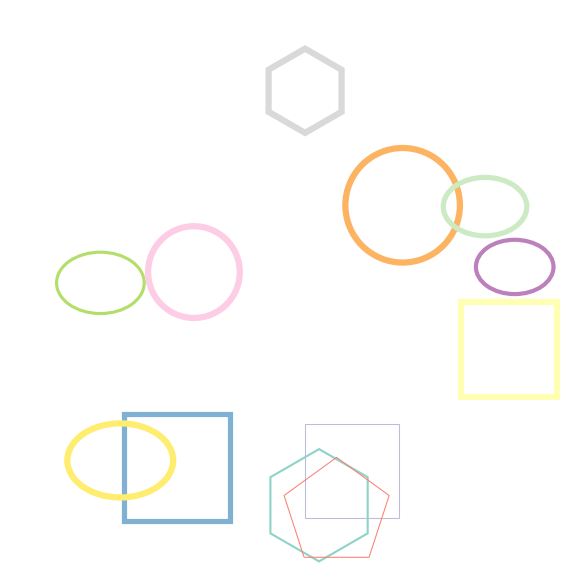[{"shape": "hexagon", "thickness": 1, "radius": 0.49, "center": [0.552, 0.124]}, {"shape": "square", "thickness": 3, "radius": 0.41, "center": [0.881, 0.394]}, {"shape": "square", "thickness": 0.5, "radius": 0.41, "center": [0.609, 0.184]}, {"shape": "pentagon", "thickness": 0.5, "radius": 0.48, "center": [0.583, 0.112]}, {"shape": "square", "thickness": 2.5, "radius": 0.46, "center": [0.306, 0.19]}, {"shape": "circle", "thickness": 3, "radius": 0.5, "center": [0.697, 0.644]}, {"shape": "oval", "thickness": 1.5, "radius": 0.38, "center": [0.174, 0.509]}, {"shape": "circle", "thickness": 3, "radius": 0.4, "center": [0.336, 0.528]}, {"shape": "hexagon", "thickness": 3, "radius": 0.36, "center": [0.528, 0.842]}, {"shape": "oval", "thickness": 2, "radius": 0.34, "center": [0.891, 0.537]}, {"shape": "oval", "thickness": 2.5, "radius": 0.36, "center": [0.84, 0.641]}, {"shape": "oval", "thickness": 3, "radius": 0.46, "center": [0.208, 0.202]}]